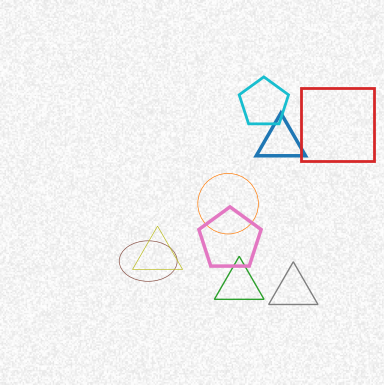[{"shape": "triangle", "thickness": 2.5, "radius": 0.37, "center": [0.73, 0.632]}, {"shape": "circle", "thickness": 0.5, "radius": 0.39, "center": [0.592, 0.471]}, {"shape": "triangle", "thickness": 1, "radius": 0.37, "center": [0.621, 0.26]}, {"shape": "square", "thickness": 2, "radius": 0.48, "center": [0.877, 0.677]}, {"shape": "oval", "thickness": 0.5, "radius": 0.38, "center": [0.385, 0.322]}, {"shape": "pentagon", "thickness": 2.5, "radius": 0.43, "center": [0.597, 0.378]}, {"shape": "triangle", "thickness": 1, "radius": 0.37, "center": [0.762, 0.246]}, {"shape": "triangle", "thickness": 0.5, "radius": 0.38, "center": [0.409, 0.338]}, {"shape": "pentagon", "thickness": 2, "radius": 0.34, "center": [0.685, 0.733]}]